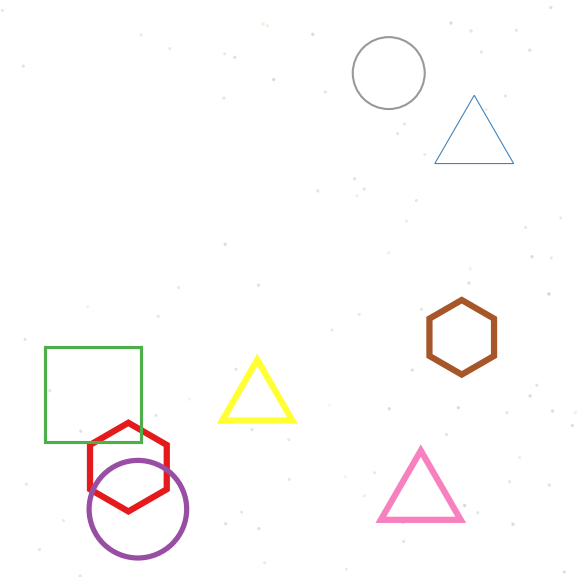[{"shape": "hexagon", "thickness": 3, "radius": 0.38, "center": [0.222, 0.19]}, {"shape": "triangle", "thickness": 0.5, "radius": 0.39, "center": [0.821, 0.755]}, {"shape": "square", "thickness": 1.5, "radius": 0.41, "center": [0.161, 0.316]}, {"shape": "circle", "thickness": 2.5, "radius": 0.42, "center": [0.239, 0.117]}, {"shape": "triangle", "thickness": 3, "radius": 0.35, "center": [0.446, 0.306]}, {"shape": "hexagon", "thickness": 3, "radius": 0.32, "center": [0.8, 0.415]}, {"shape": "triangle", "thickness": 3, "radius": 0.4, "center": [0.729, 0.139]}, {"shape": "circle", "thickness": 1, "radius": 0.31, "center": [0.673, 0.873]}]